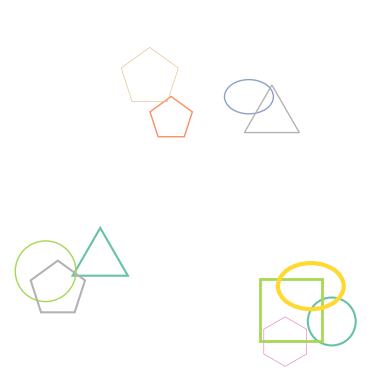[{"shape": "triangle", "thickness": 1.5, "radius": 0.41, "center": [0.26, 0.325]}, {"shape": "circle", "thickness": 1.5, "radius": 0.31, "center": [0.862, 0.165]}, {"shape": "pentagon", "thickness": 1, "radius": 0.29, "center": [0.445, 0.692]}, {"shape": "oval", "thickness": 1, "radius": 0.32, "center": [0.647, 0.749]}, {"shape": "hexagon", "thickness": 0.5, "radius": 0.32, "center": [0.741, 0.113]}, {"shape": "square", "thickness": 2, "radius": 0.4, "center": [0.756, 0.195]}, {"shape": "circle", "thickness": 1, "radius": 0.39, "center": [0.118, 0.295]}, {"shape": "oval", "thickness": 3, "radius": 0.43, "center": [0.807, 0.257]}, {"shape": "pentagon", "thickness": 0.5, "radius": 0.39, "center": [0.389, 0.799]}, {"shape": "pentagon", "thickness": 1.5, "radius": 0.37, "center": [0.15, 0.249]}, {"shape": "triangle", "thickness": 1, "radius": 0.41, "center": [0.706, 0.697]}]